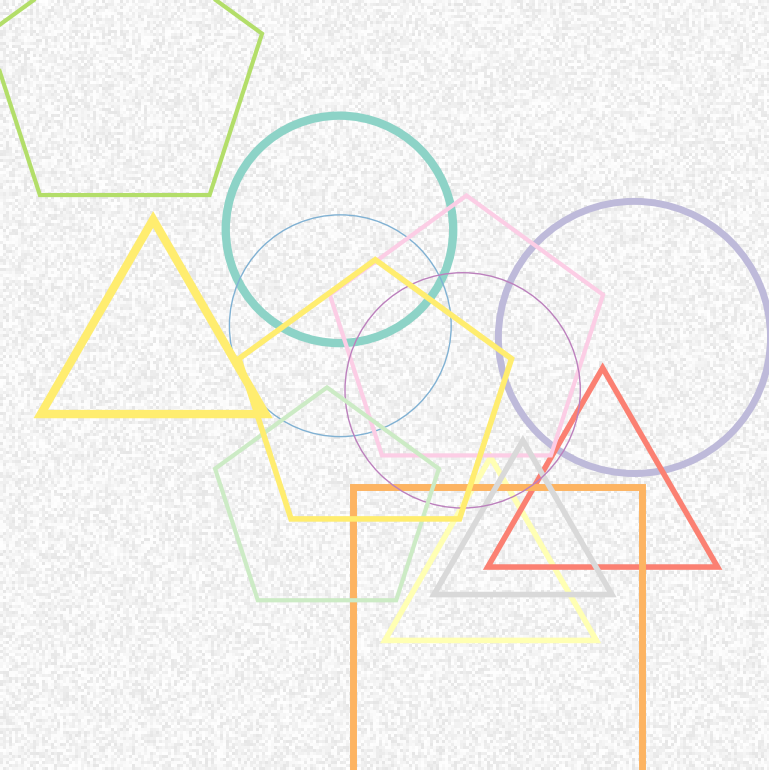[{"shape": "circle", "thickness": 3, "radius": 0.74, "center": [0.441, 0.702]}, {"shape": "triangle", "thickness": 2, "radius": 0.79, "center": [0.637, 0.248]}, {"shape": "circle", "thickness": 2.5, "radius": 0.88, "center": [0.824, 0.562]}, {"shape": "triangle", "thickness": 2, "radius": 0.86, "center": [0.783, 0.35]}, {"shape": "circle", "thickness": 0.5, "radius": 0.72, "center": [0.442, 0.577]}, {"shape": "square", "thickness": 2.5, "radius": 0.94, "center": [0.646, 0.18]}, {"shape": "pentagon", "thickness": 1.5, "radius": 0.94, "center": [0.162, 0.898]}, {"shape": "pentagon", "thickness": 1.5, "radius": 0.93, "center": [0.606, 0.559]}, {"shape": "triangle", "thickness": 2, "radius": 0.67, "center": [0.679, 0.295]}, {"shape": "circle", "thickness": 0.5, "radius": 0.76, "center": [0.601, 0.493]}, {"shape": "pentagon", "thickness": 1.5, "radius": 0.76, "center": [0.425, 0.344]}, {"shape": "pentagon", "thickness": 2, "radius": 0.93, "center": [0.487, 0.477]}, {"shape": "triangle", "thickness": 3, "radius": 0.84, "center": [0.199, 0.547]}]